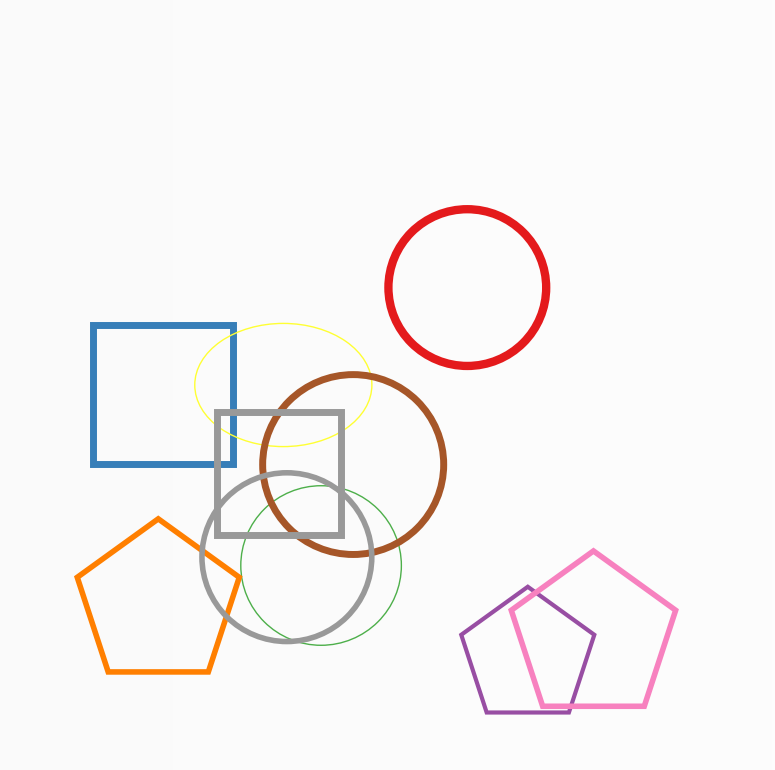[{"shape": "circle", "thickness": 3, "radius": 0.51, "center": [0.603, 0.627]}, {"shape": "square", "thickness": 2.5, "radius": 0.45, "center": [0.21, 0.488]}, {"shape": "circle", "thickness": 0.5, "radius": 0.52, "center": [0.414, 0.266]}, {"shape": "pentagon", "thickness": 1.5, "radius": 0.45, "center": [0.681, 0.148]}, {"shape": "pentagon", "thickness": 2, "radius": 0.55, "center": [0.204, 0.216]}, {"shape": "oval", "thickness": 0.5, "radius": 0.57, "center": [0.366, 0.5]}, {"shape": "circle", "thickness": 2.5, "radius": 0.58, "center": [0.456, 0.397]}, {"shape": "pentagon", "thickness": 2, "radius": 0.56, "center": [0.766, 0.173]}, {"shape": "square", "thickness": 2.5, "radius": 0.4, "center": [0.36, 0.385]}, {"shape": "circle", "thickness": 2, "radius": 0.55, "center": [0.37, 0.276]}]